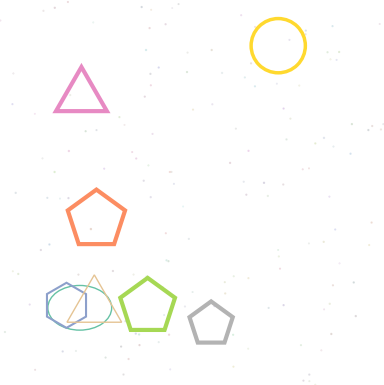[{"shape": "oval", "thickness": 1, "radius": 0.41, "center": [0.207, 0.201]}, {"shape": "pentagon", "thickness": 3, "radius": 0.39, "center": [0.25, 0.429]}, {"shape": "hexagon", "thickness": 1.5, "radius": 0.29, "center": [0.173, 0.207]}, {"shape": "triangle", "thickness": 3, "radius": 0.38, "center": [0.212, 0.75]}, {"shape": "pentagon", "thickness": 3, "radius": 0.37, "center": [0.383, 0.203]}, {"shape": "circle", "thickness": 2.5, "radius": 0.35, "center": [0.723, 0.881]}, {"shape": "triangle", "thickness": 1, "radius": 0.41, "center": [0.245, 0.204]}, {"shape": "pentagon", "thickness": 3, "radius": 0.3, "center": [0.548, 0.158]}]